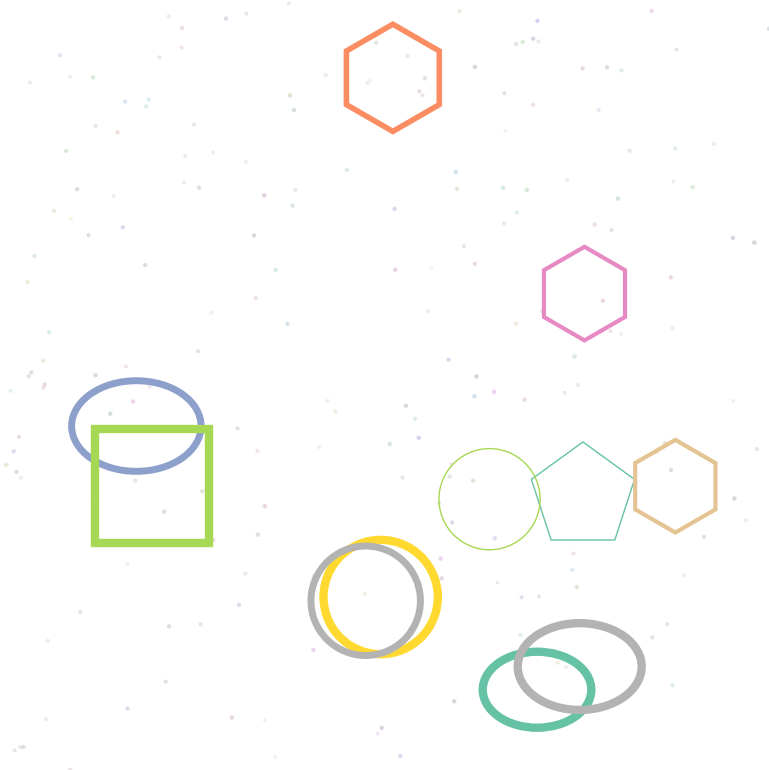[{"shape": "pentagon", "thickness": 0.5, "radius": 0.35, "center": [0.757, 0.356]}, {"shape": "oval", "thickness": 3, "radius": 0.35, "center": [0.697, 0.104]}, {"shape": "hexagon", "thickness": 2, "radius": 0.35, "center": [0.51, 0.899]}, {"shape": "oval", "thickness": 2.5, "radius": 0.42, "center": [0.177, 0.447]}, {"shape": "hexagon", "thickness": 1.5, "radius": 0.3, "center": [0.759, 0.619]}, {"shape": "circle", "thickness": 0.5, "radius": 0.33, "center": [0.636, 0.352]}, {"shape": "square", "thickness": 3, "radius": 0.37, "center": [0.197, 0.368]}, {"shape": "circle", "thickness": 3, "radius": 0.37, "center": [0.494, 0.225]}, {"shape": "hexagon", "thickness": 1.5, "radius": 0.3, "center": [0.877, 0.369]}, {"shape": "oval", "thickness": 3, "radius": 0.4, "center": [0.753, 0.134]}, {"shape": "circle", "thickness": 2.5, "radius": 0.36, "center": [0.475, 0.22]}]